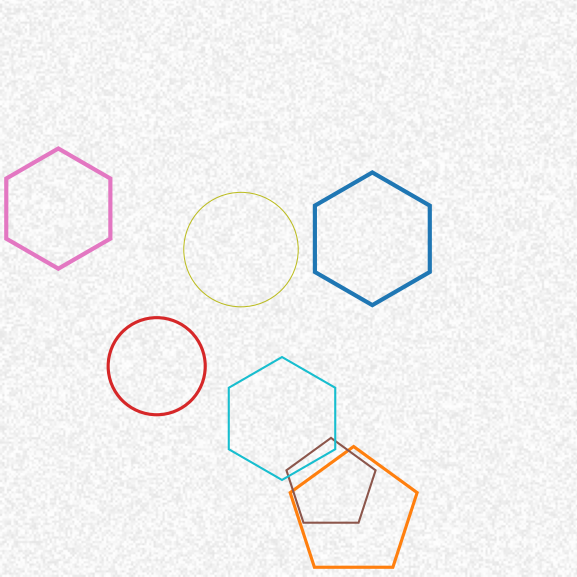[{"shape": "hexagon", "thickness": 2, "radius": 0.57, "center": [0.645, 0.586]}, {"shape": "pentagon", "thickness": 1.5, "radius": 0.58, "center": [0.612, 0.11]}, {"shape": "circle", "thickness": 1.5, "radius": 0.42, "center": [0.271, 0.365]}, {"shape": "pentagon", "thickness": 1, "radius": 0.41, "center": [0.573, 0.16]}, {"shape": "hexagon", "thickness": 2, "radius": 0.52, "center": [0.101, 0.638]}, {"shape": "circle", "thickness": 0.5, "radius": 0.5, "center": [0.417, 0.567]}, {"shape": "hexagon", "thickness": 1, "radius": 0.53, "center": [0.488, 0.274]}]